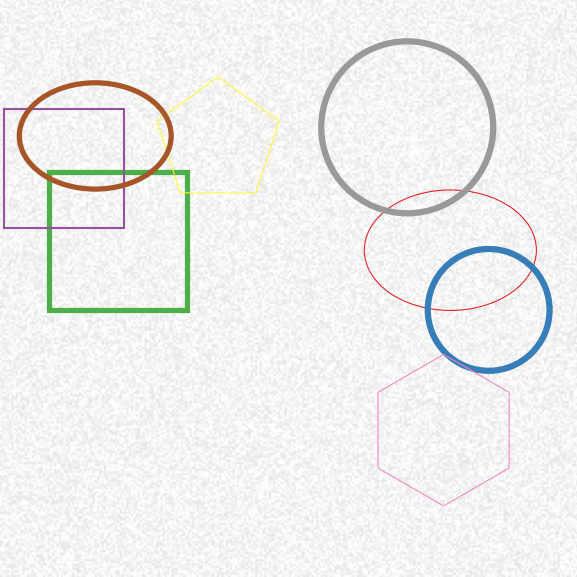[{"shape": "oval", "thickness": 0.5, "radius": 0.75, "center": [0.78, 0.566]}, {"shape": "circle", "thickness": 3, "radius": 0.53, "center": [0.846, 0.463]}, {"shape": "square", "thickness": 2.5, "radius": 0.6, "center": [0.204, 0.582]}, {"shape": "square", "thickness": 1, "radius": 0.52, "center": [0.111, 0.707]}, {"shape": "pentagon", "thickness": 0.5, "radius": 0.56, "center": [0.378, 0.755]}, {"shape": "oval", "thickness": 2.5, "radius": 0.66, "center": [0.165, 0.764]}, {"shape": "hexagon", "thickness": 0.5, "radius": 0.66, "center": [0.768, 0.254]}, {"shape": "circle", "thickness": 3, "radius": 0.74, "center": [0.705, 0.779]}]